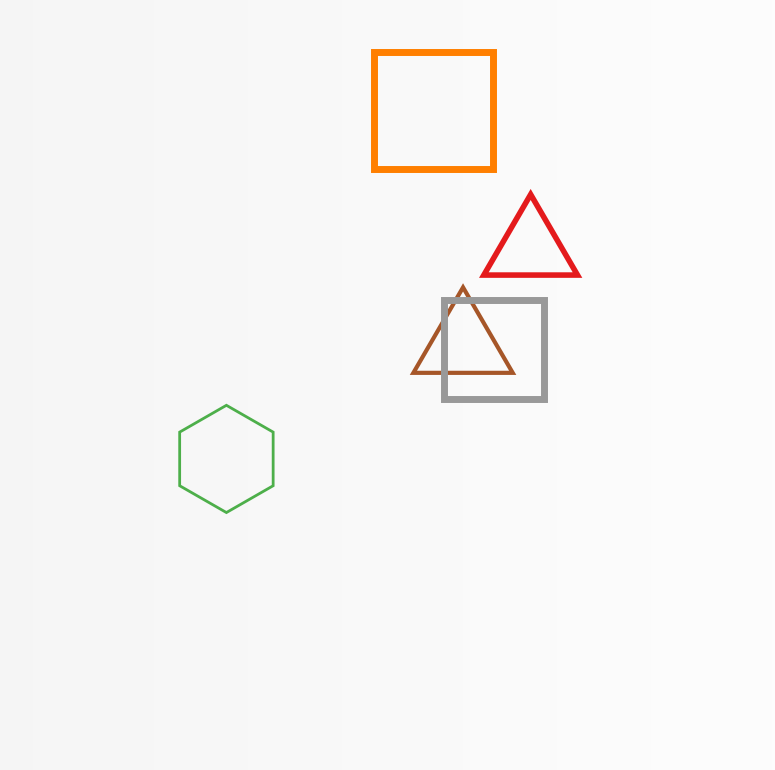[{"shape": "triangle", "thickness": 2, "radius": 0.35, "center": [0.685, 0.678]}, {"shape": "hexagon", "thickness": 1, "radius": 0.35, "center": [0.292, 0.404]}, {"shape": "square", "thickness": 2.5, "radius": 0.38, "center": [0.559, 0.857]}, {"shape": "triangle", "thickness": 1.5, "radius": 0.37, "center": [0.597, 0.553]}, {"shape": "square", "thickness": 2.5, "radius": 0.32, "center": [0.638, 0.546]}]